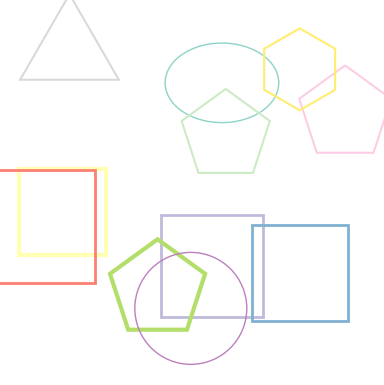[{"shape": "oval", "thickness": 1, "radius": 0.74, "center": [0.576, 0.785]}, {"shape": "square", "thickness": 3, "radius": 0.56, "center": [0.162, 0.449]}, {"shape": "square", "thickness": 2, "radius": 0.66, "center": [0.552, 0.308]}, {"shape": "square", "thickness": 2, "radius": 0.73, "center": [0.101, 0.412]}, {"shape": "square", "thickness": 2, "radius": 0.62, "center": [0.779, 0.29]}, {"shape": "pentagon", "thickness": 3, "radius": 0.65, "center": [0.409, 0.249]}, {"shape": "pentagon", "thickness": 1.5, "radius": 0.63, "center": [0.896, 0.705]}, {"shape": "triangle", "thickness": 1.5, "radius": 0.74, "center": [0.18, 0.867]}, {"shape": "circle", "thickness": 1, "radius": 0.73, "center": [0.496, 0.199]}, {"shape": "pentagon", "thickness": 1.5, "radius": 0.6, "center": [0.586, 0.648]}, {"shape": "hexagon", "thickness": 1.5, "radius": 0.53, "center": [0.778, 0.82]}]